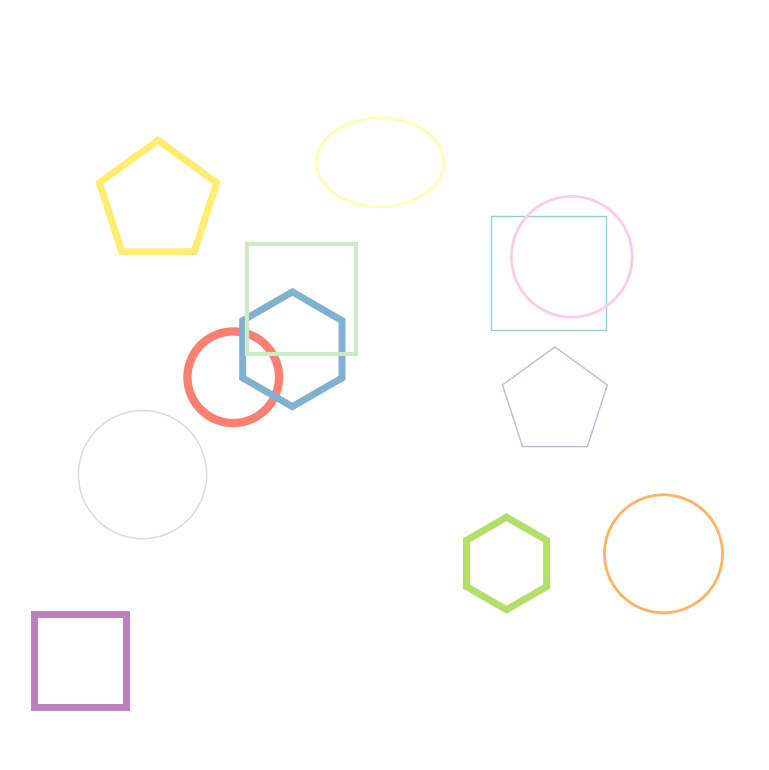[{"shape": "square", "thickness": 0.5, "radius": 0.37, "center": [0.712, 0.645]}, {"shape": "oval", "thickness": 1, "radius": 0.41, "center": [0.494, 0.789]}, {"shape": "pentagon", "thickness": 0.5, "radius": 0.36, "center": [0.721, 0.478]}, {"shape": "circle", "thickness": 3, "radius": 0.3, "center": [0.303, 0.51]}, {"shape": "hexagon", "thickness": 2.5, "radius": 0.37, "center": [0.38, 0.546]}, {"shape": "circle", "thickness": 1, "radius": 0.38, "center": [0.862, 0.281]}, {"shape": "hexagon", "thickness": 2.5, "radius": 0.3, "center": [0.658, 0.268]}, {"shape": "circle", "thickness": 1, "radius": 0.39, "center": [0.743, 0.667]}, {"shape": "circle", "thickness": 0.5, "radius": 0.42, "center": [0.185, 0.384]}, {"shape": "square", "thickness": 2.5, "radius": 0.3, "center": [0.104, 0.142]}, {"shape": "square", "thickness": 1.5, "radius": 0.36, "center": [0.391, 0.612]}, {"shape": "pentagon", "thickness": 2.5, "radius": 0.4, "center": [0.205, 0.738]}]